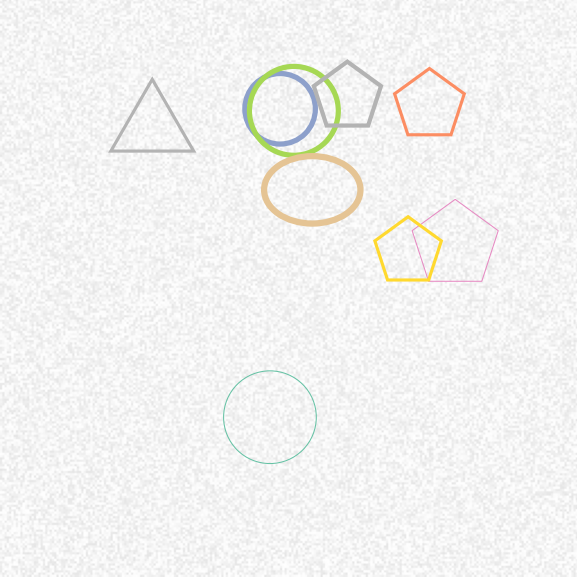[{"shape": "circle", "thickness": 0.5, "radius": 0.4, "center": [0.467, 0.277]}, {"shape": "pentagon", "thickness": 1.5, "radius": 0.32, "center": [0.744, 0.817]}, {"shape": "circle", "thickness": 2.5, "radius": 0.31, "center": [0.485, 0.811]}, {"shape": "pentagon", "thickness": 0.5, "radius": 0.39, "center": [0.788, 0.576]}, {"shape": "circle", "thickness": 2.5, "radius": 0.38, "center": [0.509, 0.807]}, {"shape": "pentagon", "thickness": 1.5, "radius": 0.3, "center": [0.707, 0.563]}, {"shape": "oval", "thickness": 3, "radius": 0.42, "center": [0.541, 0.67]}, {"shape": "pentagon", "thickness": 2, "radius": 0.31, "center": [0.602, 0.831]}, {"shape": "triangle", "thickness": 1.5, "radius": 0.41, "center": [0.264, 0.779]}]